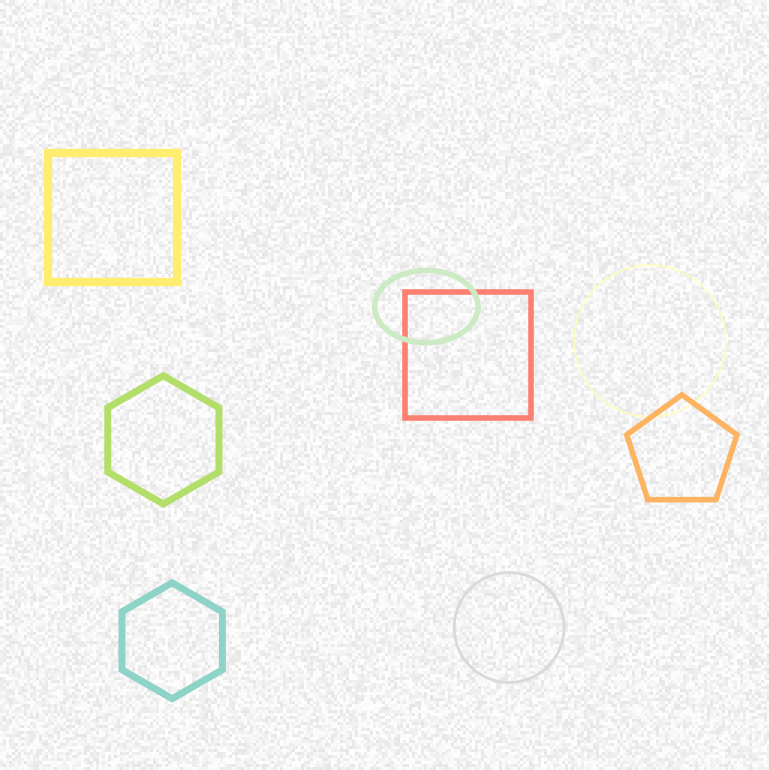[{"shape": "hexagon", "thickness": 2.5, "radius": 0.38, "center": [0.224, 0.168]}, {"shape": "circle", "thickness": 0.5, "radius": 0.49, "center": [0.844, 0.557]}, {"shape": "square", "thickness": 2, "radius": 0.41, "center": [0.608, 0.539]}, {"shape": "pentagon", "thickness": 2, "radius": 0.38, "center": [0.886, 0.412]}, {"shape": "hexagon", "thickness": 2.5, "radius": 0.42, "center": [0.212, 0.429]}, {"shape": "circle", "thickness": 1, "radius": 0.36, "center": [0.661, 0.185]}, {"shape": "oval", "thickness": 2, "radius": 0.34, "center": [0.554, 0.602]}, {"shape": "square", "thickness": 3, "radius": 0.42, "center": [0.146, 0.718]}]